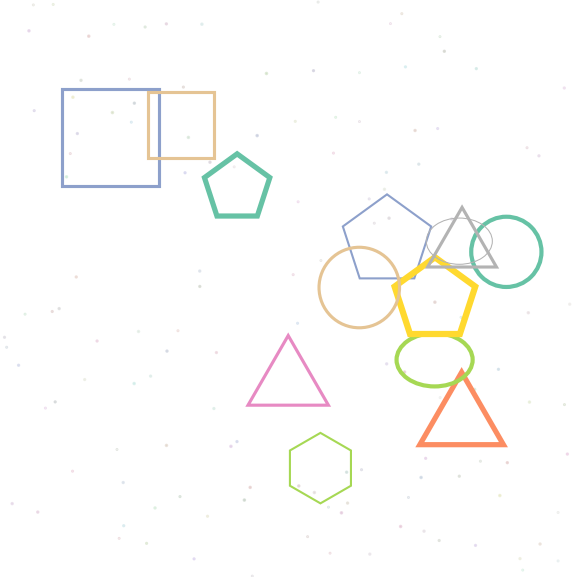[{"shape": "circle", "thickness": 2, "radius": 0.3, "center": [0.877, 0.563]}, {"shape": "pentagon", "thickness": 2.5, "radius": 0.3, "center": [0.411, 0.673]}, {"shape": "triangle", "thickness": 2.5, "radius": 0.42, "center": [0.799, 0.271]}, {"shape": "pentagon", "thickness": 1, "radius": 0.4, "center": [0.67, 0.582]}, {"shape": "square", "thickness": 1.5, "radius": 0.42, "center": [0.191, 0.761]}, {"shape": "triangle", "thickness": 1.5, "radius": 0.4, "center": [0.499, 0.338]}, {"shape": "oval", "thickness": 2, "radius": 0.33, "center": [0.753, 0.376]}, {"shape": "hexagon", "thickness": 1, "radius": 0.31, "center": [0.555, 0.189]}, {"shape": "pentagon", "thickness": 3, "radius": 0.37, "center": [0.753, 0.48]}, {"shape": "square", "thickness": 1.5, "radius": 0.29, "center": [0.313, 0.782]}, {"shape": "circle", "thickness": 1.5, "radius": 0.35, "center": [0.622, 0.501]}, {"shape": "triangle", "thickness": 1.5, "radius": 0.34, "center": [0.8, 0.571]}, {"shape": "oval", "thickness": 0.5, "radius": 0.29, "center": [0.795, 0.582]}]